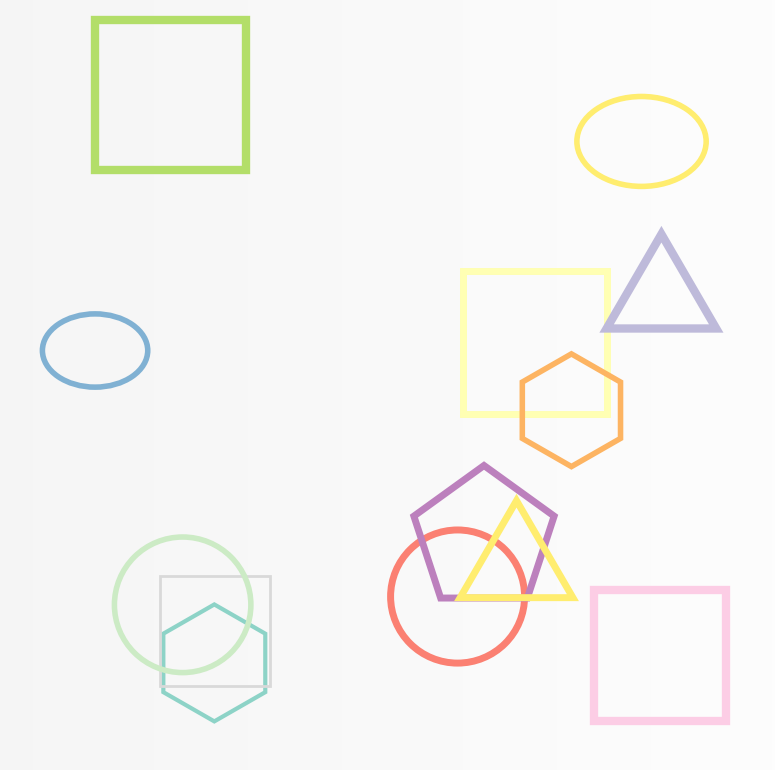[{"shape": "hexagon", "thickness": 1.5, "radius": 0.38, "center": [0.277, 0.139]}, {"shape": "square", "thickness": 2.5, "radius": 0.46, "center": [0.691, 0.556]}, {"shape": "triangle", "thickness": 3, "radius": 0.41, "center": [0.853, 0.614]}, {"shape": "circle", "thickness": 2.5, "radius": 0.43, "center": [0.59, 0.225]}, {"shape": "oval", "thickness": 2, "radius": 0.34, "center": [0.123, 0.545]}, {"shape": "hexagon", "thickness": 2, "radius": 0.37, "center": [0.737, 0.467]}, {"shape": "square", "thickness": 3, "radius": 0.49, "center": [0.22, 0.876]}, {"shape": "square", "thickness": 3, "radius": 0.43, "center": [0.851, 0.149]}, {"shape": "square", "thickness": 1, "radius": 0.36, "center": [0.278, 0.181]}, {"shape": "pentagon", "thickness": 2.5, "radius": 0.48, "center": [0.625, 0.3]}, {"shape": "circle", "thickness": 2, "radius": 0.44, "center": [0.236, 0.215]}, {"shape": "oval", "thickness": 2, "radius": 0.42, "center": [0.828, 0.816]}, {"shape": "triangle", "thickness": 2.5, "radius": 0.42, "center": [0.666, 0.266]}]